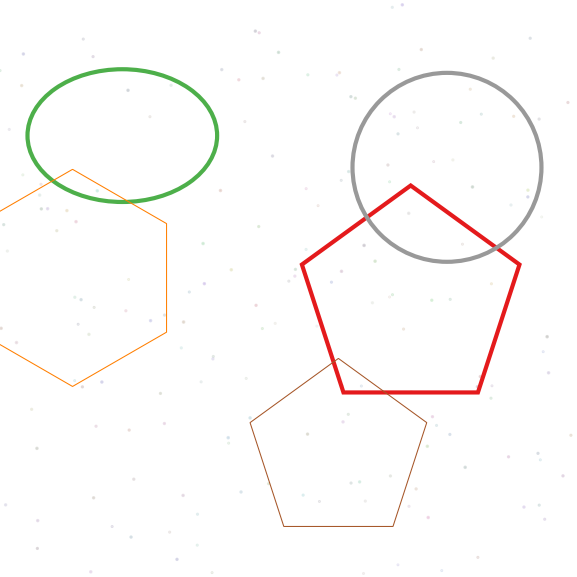[{"shape": "pentagon", "thickness": 2, "radius": 0.99, "center": [0.711, 0.48]}, {"shape": "oval", "thickness": 2, "radius": 0.82, "center": [0.212, 0.764]}, {"shape": "hexagon", "thickness": 0.5, "radius": 0.94, "center": [0.126, 0.518]}, {"shape": "pentagon", "thickness": 0.5, "radius": 0.8, "center": [0.586, 0.218]}, {"shape": "circle", "thickness": 2, "radius": 0.82, "center": [0.774, 0.709]}]